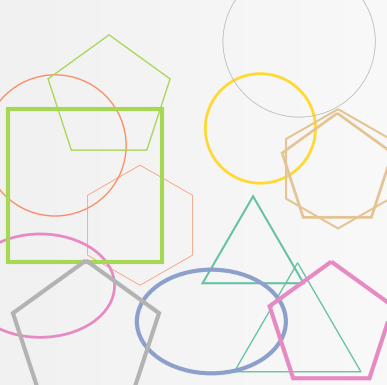[{"shape": "triangle", "thickness": 1.5, "radius": 0.75, "center": [0.653, 0.34]}, {"shape": "triangle", "thickness": 1, "radius": 0.94, "center": [0.768, 0.129]}, {"shape": "circle", "thickness": 1, "radius": 0.92, "center": [0.142, 0.622]}, {"shape": "hexagon", "thickness": 0.5, "radius": 0.78, "center": [0.361, 0.415]}, {"shape": "oval", "thickness": 3, "radius": 0.96, "center": [0.545, 0.165]}, {"shape": "pentagon", "thickness": 3, "radius": 0.84, "center": [0.855, 0.153]}, {"shape": "oval", "thickness": 2, "radius": 0.96, "center": [0.104, 0.258]}, {"shape": "square", "thickness": 3, "radius": 0.99, "center": [0.22, 0.518]}, {"shape": "pentagon", "thickness": 1, "radius": 0.83, "center": [0.282, 0.744]}, {"shape": "circle", "thickness": 2, "radius": 0.71, "center": [0.672, 0.666]}, {"shape": "hexagon", "thickness": 1.5, "radius": 0.77, "center": [0.872, 0.562]}, {"shape": "pentagon", "thickness": 2, "radius": 0.75, "center": [0.87, 0.556]}, {"shape": "circle", "thickness": 0.5, "radius": 0.98, "center": [0.772, 0.892]}, {"shape": "pentagon", "thickness": 3, "radius": 0.99, "center": [0.222, 0.125]}]